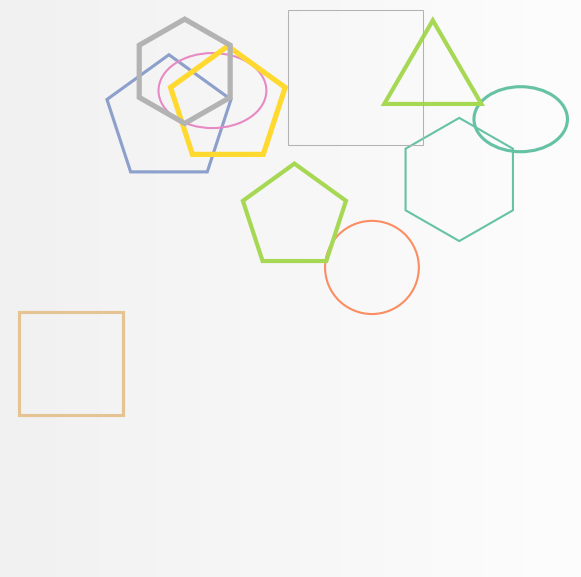[{"shape": "oval", "thickness": 1.5, "radius": 0.4, "center": [0.896, 0.793]}, {"shape": "hexagon", "thickness": 1, "radius": 0.53, "center": [0.79, 0.688]}, {"shape": "circle", "thickness": 1, "radius": 0.4, "center": [0.64, 0.536]}, {"shape": "pentagon", "thickness": 1.5, "radius": 0.56, "center": [0.291, 0.792]}, {"shape": "oval", "thickness": 1, "radius": 0.46, "center": [0.366, 0.842]}, {"shape": "pentagon", "thickness": 2, "radius": 0.47, "center": [0.507, 0.623]}, {"shape": "triangle", "thickness": 2, "radius": 0.48, "center": [0.745, 0.867]}, {"shape": "pentagon", "thickness": 2.5, "radius": 0.52, "center": [0.392, 0.816]}, {"shape": "square", "thickness": 1.5, "radius": 0.45, "center": [0.122, 0.37]}, {"shape": "hexagon", "thickness": 2.5, "radius": 0.45, "center": [0.318, 0.876]}, {"shape": "square", "thickness": 0.5, "radius": 0.58, "center": [0.612, 0.865]}]